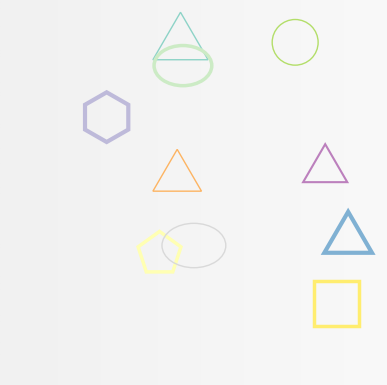[{"shape": "triangle", "thickness": 1, "radius": 0.41, "center": [0.466, 0.886]}, {"shape": "pentagon", "thickness": 2.5, "radius": 0.29, "center": [0.412, 0.341]}, {"shape": "hexagon", "thickness": 3, "radius": 0.32, "center": [0.275, 0.696]}, {"shape": "triangle", "thickness": 3, "radius": 0.35, "center": [0.898, 0.379]}, {"shape": "triangle", "thickness": 1, "radius": 0.36, "center": [0.457, 0.54]}, {"shape": "circle", "thickness": 1, "radius": 0.3, "center": [0.762, 0.89]}, {"shape": "oval", "thickness": 1, "radius": 0.41, "center": [0.5, 0.362]}, {"shape": "triangle", "thickness": 1.5, "radius": 0.33, "center": [0.839, 0.56]}, {"shape": "oval", "thickness": 2.5, "radius": 0.37, "center": [0.472, 0.83]}, {"shape": "square", "thickness": 2.5, "radius": 0.29, "center": [0.868, 0.211]}]